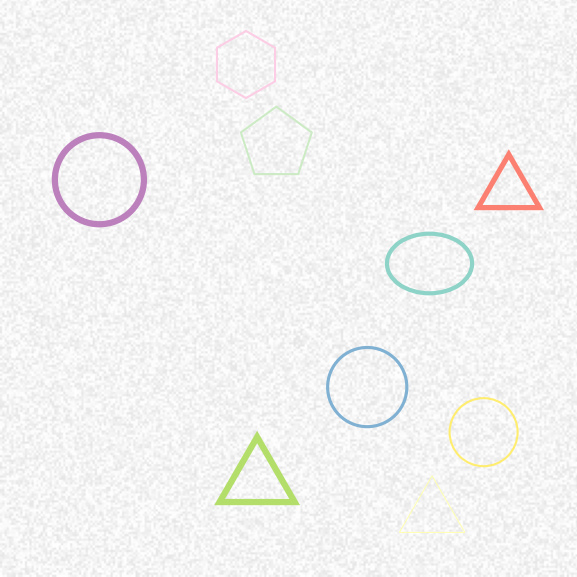[{"shape": "oval", "thickness": 2, "radius": 0.37, "center": [0.744, 0.543]}, {"shape": "triangle", "thickness": 0.5, "radius": 0.33, "center": [0.748, 0.11]}, {"shape": "triangle", "thickness": 2.5, "radius": 0.31, "center": [0.881, 0.67]}, {"shape": "circle", "thickness": 1.5, "radius": 0.34, "center": [0.636, 0.329]}, {"shape": "triangle", "thickness": 3, "radius": 0.38, "center": [0.445, 0.167]}, {"shape": "hexagon", "thickness": 1, "radius": 0.29, "center": [0.426, 0.887]}, {"shape": "circle", "thickness": 3, "radius": 0.39, "center": [0.172, 0.688]}, {"shape": "pentagon", "thickness": 1, "radius": 0.32, "center": [0.479, 0.75]}, {"shape": "circle", "thickness": 1, "radius": 0.29, "center": [0.837, 0.251]}]